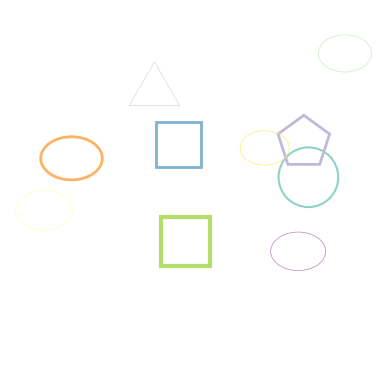[{"shape": "circle", "thickness": 1.5, "radius": 0.39, "center": [0.801, 0.54]}, {"shape": "oval", "thickness": 0.5, "radius": 0.37, "center": [0.114, 0.454]}, {"shape": "pentagon", "thickness": 2, "radius": 0.35, "center": [0.789, 0.63]}, {"shape": "square", "thickness": 2, "radius": 0.3, "center": [0.463, 0.625]}, {"shape": "oval", "thickness": 2, "radius": 0.4, "center": [0.186, 0.589]}, {"shape": "square", "thickness": 3, "radius": 0.32, "center": [0.482, 0.373]}, {"shape": "triangle", "thickness": 0.5, "radius": 0.38, "center": [0.401, 0.763]}, {"shape": "oval", "thickness": 0.5, "radius": 0.36, "center": [0.774, 0.347]}, {"shape": "oval", "thickness": 0.5, "radius": 0.35, "center": [0.896, 0.861]}, {"shape": "oval", "thickness": 0.5, "radius": 0.32, "center": [0.688, 0.616]}]